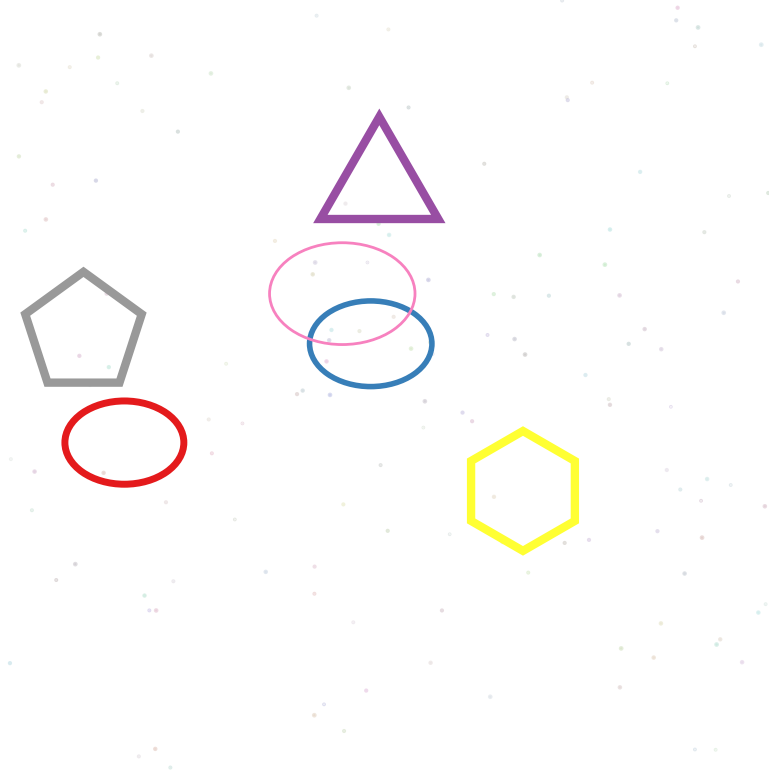[{"shape": "oval", "thickness": 2.5, "radius": 0.39, "center": [0.162, 0.425]}, {"shape": "oval", "thickness": 2, "radius": 0.4, "center": [0.481, 0.554]}, {"shape": "triangle", "thickness": 3, "radius": 0.44, "center": [0.493, 0.76]}, {"shape": "hexagon", "thickness": 3, "radius": 0.39, "center": [0.679, 0.362]}, {"shape": "oval", "thickness": 1, "radius": 0.47, "center": [0.445, 0.619]}, {"shape": "pentagon", "thickness": 3, "radius": 0.4, "center": [0.108, 0.567]}]